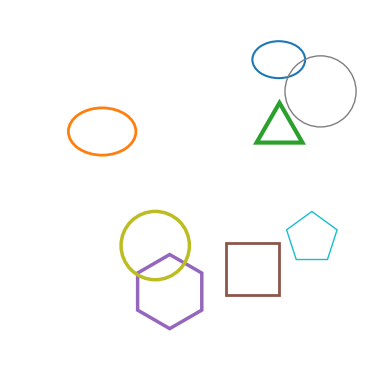[{"shape": "oval", "thickness": 1.5, "radius": 0.34, "center": [0.724, 0.845]}, {"shape": "oval", "thickness": 2, "radius": 0.44, "center": [0.265, 0.658]}, {"shape": "triangle", "thickness": 3, "radius": 0.34, "center": [0.726, 0.664]}, {"shape": "hexagon", "thickness": 2.5, "radius": 0.48, "center": [0.441, 0.243]}, {"shape": "square", "thickness": 2, "radius": 0.34, "center": [0.656, 0.301]}, {"shape": "circle", "thickness": 1, "radius": 0.46, "center": [0.833, 0.763]}, {"shape": "circle", "thickness": 2.5, "radius": 0.44, "center": [0.403, 0.362]}, {"shape": "pentagon", "thickness": 1, "radius": 0.34, "center": [0.81, 0.382]}]